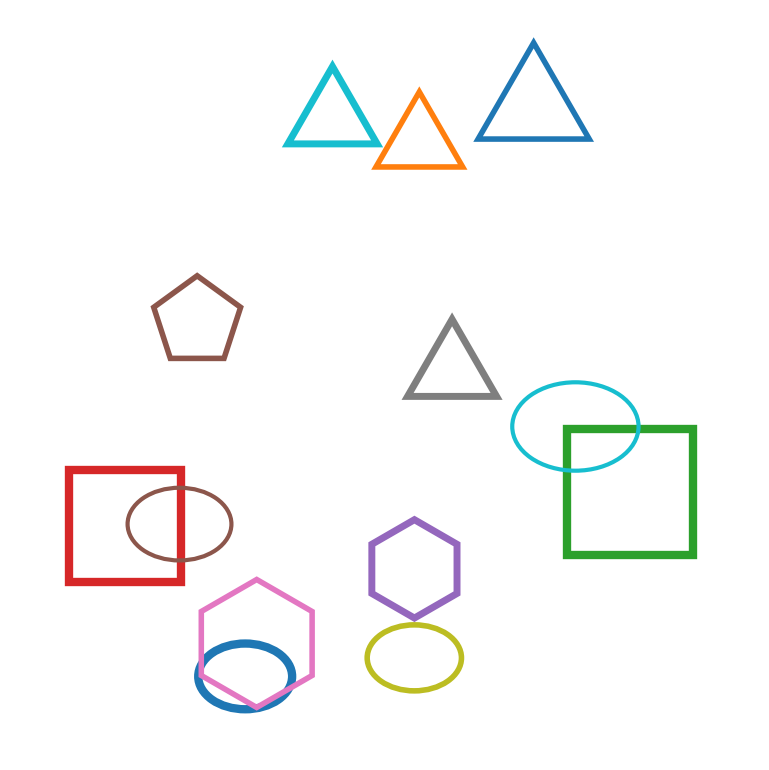[{"shape": "triangle", "thickness": 2, "radius": 0.42, "center": [0.693, 0.861]}, {"shape": "oval", "thickness": 3, "radius": 0.3, "center": [0.318, 0.122]}, {"shape": "triangle", "thickness": 2, "radius": 0.32, "center": [0.545, 0.816]}, {"shape": "square", "thickness": 3, "radius": 0.41, "center": [0.819, 0.361]}, {"shape": "square", "thickness": 3, "radius": 0.36, "center": [0.162, 0.317]}, {"shape": "hexagon", "thickness": 2.5, "radius": 0.32, "center": [0.538, 0.261]}, {"shape": "oval", "thickness": 1.5, "radius": 0.34, "center": [0.233, 0.319]}, {"shape": "pentagon", "thickness": 2, "radius": 0.3, "center": [0.256, 0.583]}, {"shape": "hexagon", "thickness": 2, "radius": 0.42, "center": [0.333, 0.164]}, {"shape": "triangle", "thickness": 2.5, "radius": 0.33, "center": [0.587, 0.519]}, {"shape": "oval", "thickness": 2, "radius": 0.31, "center": [0.538, 0.146]}, {"shape": "triangle", "thickness": 2.5, "radius": 0.33, "center": [0.432, 0.847]}, {"shape": "oval", "thickness": 1.5, "radius": 0.41, "center": [0.747, 0.446]}]